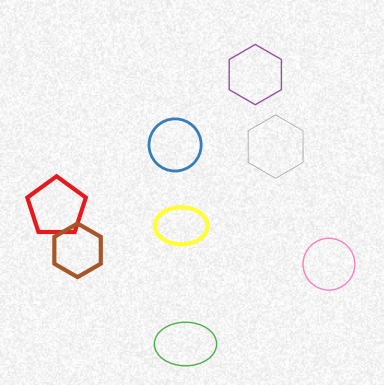[{"shape": "pentagon", "thickness": 3, "radius": 0.4, "center": [0.147, 0.462]}, {"shape": "circle", "thickness": 2, "radius": 0.34, "center": [0.455, 0.624]}, {"shape": "oval", "thickness": 1, "radius": 0.4, "center": [0.482, 0.106]}, {"shape": "hexagon", "thickness": 1, "radius": 0.39, "center": [0.663, 0.806]}, {"shape": "oval", "thickness": 3, "radius": 0.34, "center": [0.471, 0.413]}, {"shape": "hexagon", "thickness": 3, "radius": 0.35, "center": [0.201, 0.35]}, {"shape": "circle", "thickness": 1, "radius": 0.34, "center": [0.854, 0.314]}, {"shape": "hexagon", "thickness": 0.5, "radius": 0.41, "center": [0.716, 0.619]}]